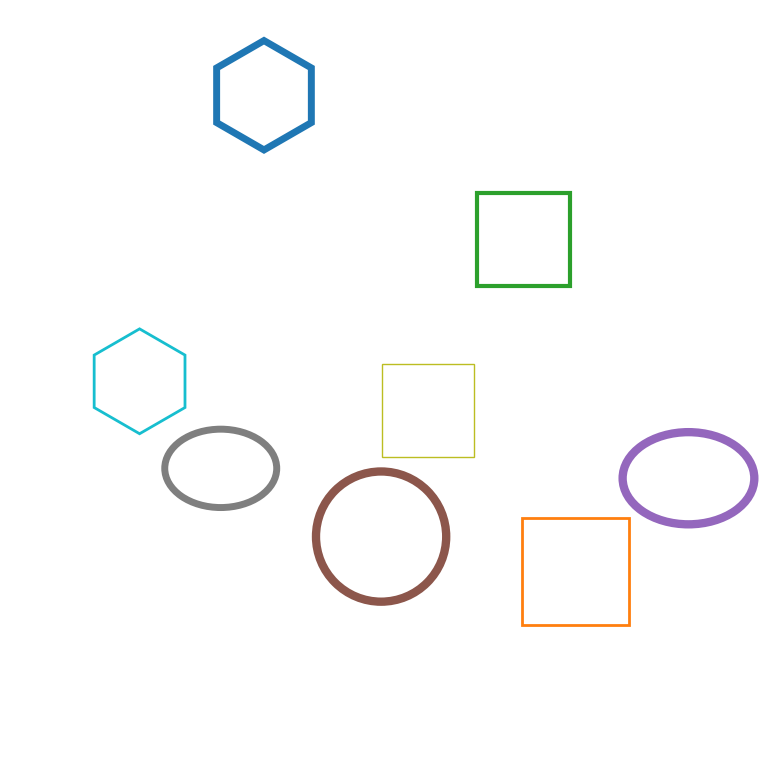[{"shape": "hexagon", "thickness": 2.5, "radius": 0.36, "center": [0.343, 0.876]}, {"shape": "square", "thickness": 1, "radius": 0.35, "center": [0.747, 0.258]}, {"shape": "square", "thickness": 1.5, "radius": 0.3, "center": [0.68, 0.689]}, {"shape": "oval", "thickness": 3, "radius": 0.43, "center": [0.894, 0.379]}, {"shape": "circle", "thickness": 3, "radius": 0.42, "center": [0.495, 0.303]}, {"shape": "oval", "thickness": 2.5, "radius": 0.36, "center": [0.287, 0.392]}, {"shape": "square", "thickness": 0.5, "radius": 0.3, "center": [0.555, 0.467]}, {"shape": "hexagon", "thickness": 1, "radius": 0.34, "center": [0.181, 0.505]}]